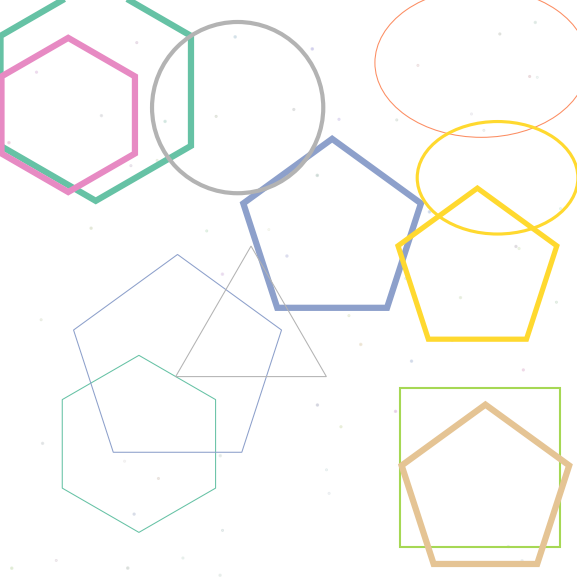[{"shape": "hexagon", "thickness": 3, "radius": 0.95, "center": [0.166, 0.842]}, {"shape": "hexagon", "thickness": 0.5, "radius": 0.77, "center": [0.241, 0.231]}, {"shape": "oval", "thickness": 0.5, "radius": 0.92, "center": [0.834, 0.89]}, {"shape": "pentagon", "thickness": 3, "radius": 0.81, "center": [0.575, 0.597]}, {"shape": "pentagon", "thickness": 0.5, "radius": 0.95, "center": [0.307, 0.369]}, {"shape": "hexagon", "thickness": 3, "radius": 0.67, "center": [0.118, 0.8]}, {"shape": "square", "thickness": 1, "radius": 0.69, "center": [0.831, 0.19]}, {"shape": "pentagon", "thickness": 2.5, "radius": 0.72, "center": [0.827, 0.529]}, {"shape": "oval", "thickness": 1.5, "radius": 0.7, "center": [0.862, 0.691]}, {"shape": "pentagon", "thickness": 3, "radius": 0.76, "center": [0.841, 0.146]}, {"shape": "triangle", "thickness": 0.5, "radius": 0.75, "center": [0.435, 0.422]}, {"shape": "circle", "thickness": 2, "radius": 0.74, "center": [0.412, 0.813]}]